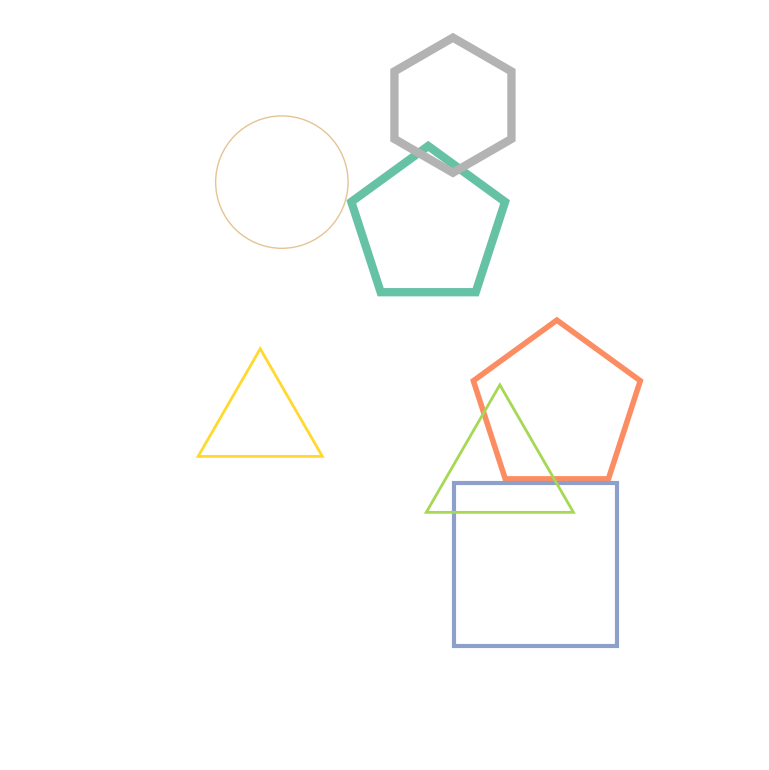[{"shape": "pentagon", "thickness": 3, "radius": 0.52, "center": [0.556, 0.705]}, {"shape": "pentagon", "thickness": 2, "radius": 0.57, "center": [0.723, 0.47]}, {"shape": "square", "thickness": 1.5, "radius": 0.53, "center": [0.696, 0.267]}, {"shape": "triangle", "thickness": 1, "radius": 0.55, "center": [0.649, 0.39]}, {"shape": "triangle", "thickness": 1, "radius": 0.47, "center": [0.338, 0.454]}, {"shape": "circle", "thickness": 0.5, "radius": 0.43, "center": [0.366, 0.763]}, {"shape": "hexagon", "thickness": 3, "radius": 0.44, "center": [0.588, 0.863]}]